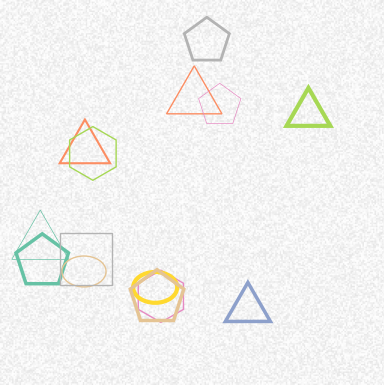[{"shape": "pentagon", "thickness": 2.5, "radius": 0.36, "center": [0.11, 0.321]}, {"shape": "triangle", "thickness": 0.5, "radius": 0.43, "center": [0.105, 0.369]}, {"shape": "triangle", "thickness": 1.5, "radius": 0.38, "center": [0.221, 0.614]}, {"shape": "triangle", "thickness": 1, "radius": 0.42, "center": [0.505, 0.746]}, {"shape": "triangle", "thickness": 2.5, "radius": 0.34, "center": [0.644, 0.199]}, {"shape": "hexagon", "thickness": 1, "radius": 0.34, "center": [0.418, 0.23]}, {"shape": "pentagon", "thickness": 0.5, "radius": 0.29, "center": [0.571, 0.726]}, {"shape": "triangle", "thickness": 3, "radius": 0.33, "center": [0.801, 0.706]}, {"shape": "hexagon", "thickness": 1, "radius": 0.35, "center": [0.241, 0.602]}, {"shape": "oval", "thickness": 3, "radius": 0.29, "center": [0.403, 0.254]}, {"shape": "pentagon", "thickness": 2.5, "radius": 0.37, "center": [0.408, 0.227]}, {"shape": "oval", "thickness": 1, "radius": 0.29, "center": [0.218, 0.295]}, {"shape": "square", "thickness": 1, "radius": 0.34, "center": [0.224, 0.328]}, {"shape": "pentagon", "thickness": 2, "radius": 0.31, "center": [0.537, 0.894]}]